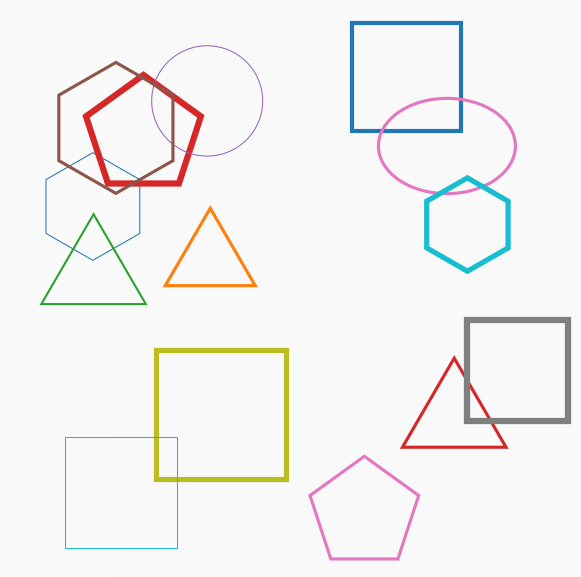[{"shape": "square", "thickness": 2, "radius": 0.47, "center": [0.699, 0.866]}, {"shape": "hexagon", "thickness": 0.5, "radius": 0.47, "center": [0.16, 0.642]}, {"shape": "triangle", "thickness": 1.5, "radius": 0.45, "center": [0.362, 0.549]}, {"shape": "triangle", "thickness": 1, "radius": 0.52, "center": [0.161, 0.524]}, {"shape": "pentagon", "thickness": 3, "radius": 0.52, "center": [0.247, 0.765]}, {"shape": "triangle", "thickness": 1.5, "radius": 0.51, "center": [0.781, 0.276]}, {"shape": "circle", "thickness": 0.5, "radius": 0.48, "center": [0.356, 0.824]}, {"shape": "hexagon", "thickness": 1.5, "radius": 0.57, "center": [0.199, 0.778]}, {"shape": "pentagon", "thickness": 1.5, "radius": 0.49, "center": [0.627, 0.111]}, {"shape": "oval", "thickness": 1.5, "radius": 0.59, "center": [0.769, 0.746]}, {"shape": "square", "thickness": 3, "radius": 0.43, "center": [0.89, 0.358]}, {"shape": "square", "thickness": 2.5, "radius": 0.56, "center": [0.381, 0.282]}, {"shape": "hexagon", "thickness": 2.5, "radius": 0.4, "center": [0.804, 0.61]}, {"shape": "square", "thickness": 0.5, "radius": 0.48, "center": [0.208, 0.147]}]